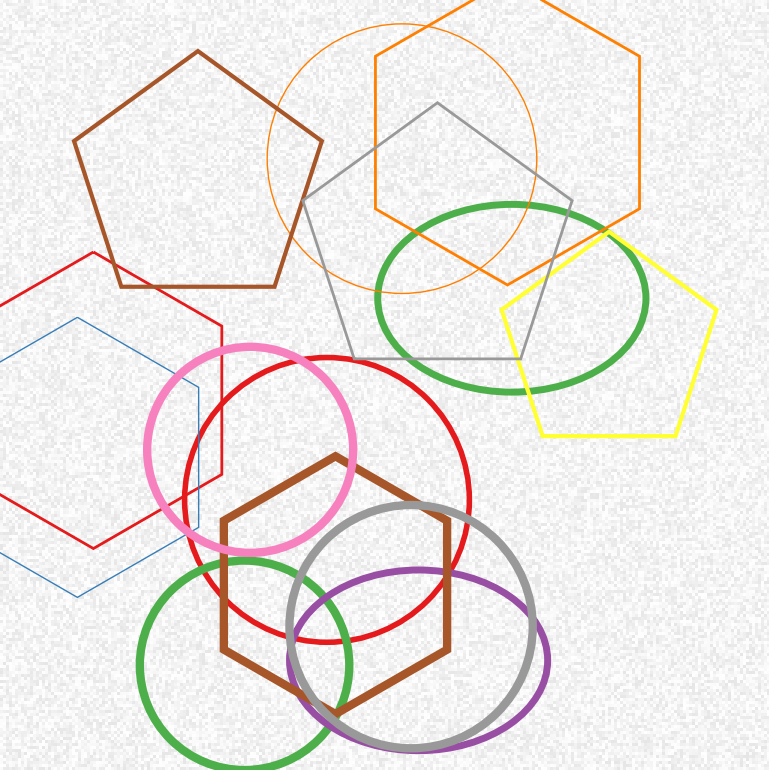[{"shape": "circle", "thickness": 2, "radius": 0.92, "center": [0.425, 0.351]}, {"shape": "hexagon", "thickness": 1, "radius": 0.96, "center": [0.121, 0.48]}, {"shape": "hexagon", "thickness": 0.5, "radius": 0.91, "center": [0.101, 0.406]}, {"shape": "circle", "thickness": 3, "radius": 0.68, "center": [0.318, 0.136]}, {"shape": "oval", "thickness": 2.5, "radius": 0.87, "center": [0.665, 0.613]}, {"shape": "oval", "thickness": 2.5, "radius": 0.84, "center": [0.544, 0.142]}, {"shape": "hexagon", "thickness": 1, "radius": 0.99, "center": [0.659, 0.828]}, {"shape": "circle", "thickness": 0.5, "radius": 0.88, "center": [0.522, 0.794]}, {"shape": "pentagon", "thickness": 1.5, "radius": 0.73, "center": [0.791, 0.552]}, {"shape": "hexagon", "thickness": 3, "radius": 0.84, "center": [0.436, 0.24]}, {"shape": "pentagon", "thickness": 1.5, "radius": 0.85, "center": [0.257, 0.764]}, {"shape": "circle", "thickness": 3, "radius": 0.67, "center": [0.325, 0.416]}, {"shape": "circle", "thickness": 3, "radius": 0.79, "center": [0.534, 0.186]}, {"shape": "pentagon", "thickness": 1, "radius": 0.92, "center": [0.568, 0.683]}]